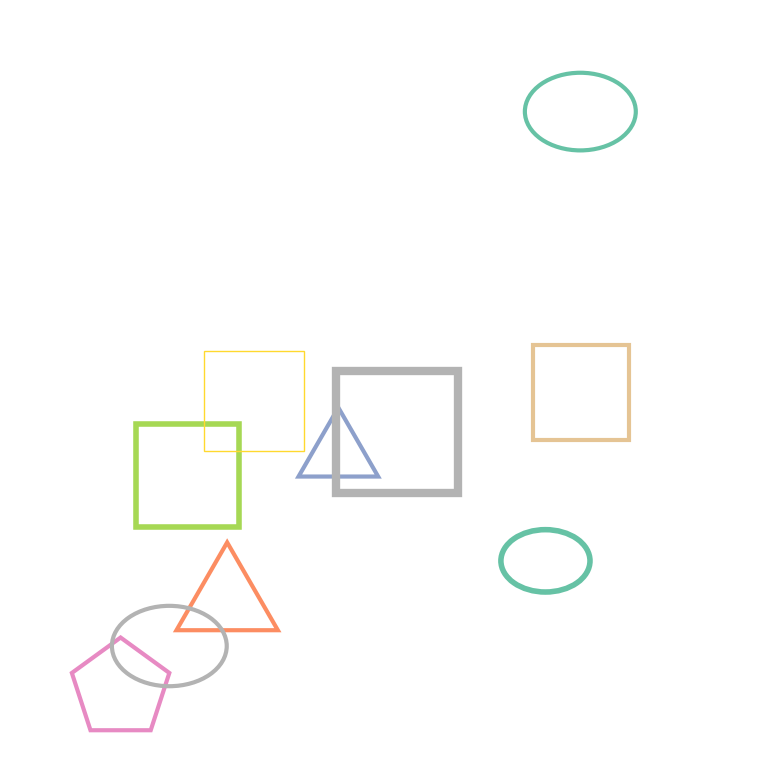[{"shape": "oval", "thickness": 2, "radius": 0.29, "center": [0.708, 0.272]}, {"shape": "oval", "thickness": 1.5, "radius": 0.36, "center": [0.754, 0.855]}, {"shape": "triangle", "thickness": 1.5, "radius": 0.38, "center": [0.295, 0.22]}, {"shape": "triangle", "thickness": 1.5, "radius": 0.3, "center": [0.439, 0.411]}, {"shape": "pentagon", "thickness": 1.5, "radius": 0.33, "center": [0.157, 0.105]}, {"shape": "square", "thickness": 2, "radius": 0.34, "center": [0.244, 0.382]}, {"shape": "square", "thickness": 0.5, "radius": 0.32, "center": [0.33, 0.479]}, {"shape": "square", "thickness": 1.5, "radius": 0.31, "center": [0.754, 0.49]}, {"shape": "square", "thickness": 3, "radius": 0.4, "center": [0.515, 0.439]}, {"shape": "oval", "thickness": 1.5, "radius": 0.37, "center": [0.22, 0.161]}]